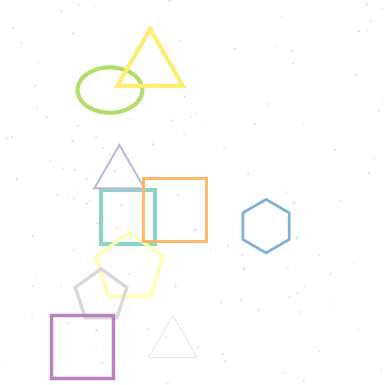[{"shape": "square", "thickness": 3, "radius": 0.35, "center": [0.332, 0.437]}, {"shape": "pentagon", "thickness": 2.5, "radius": 0.46, "center": [0.336, 0.304]}, {"shape": "triangle", "thickness": 1.5, "radius": 0.38, "center": [0.31, 0.548]}, {"shape": "hexagon", "thickness": 2, "radius": 0.35, "center": [0.691, 0.413]}, {"shape": "square", "thickness": 2, "radius": 0.41, "center": [0.454, 0.455]}, {"shape": "oval", "thickness": 3, "radius": 0.42, "center": [0.286, 0.766]}, {"shape": "pentagon", "thickness": 2.5, "radius": 0.35, "center": [0.262, 0.232]}, {"shape": "square", "thickness": 2.5, "radius": 0.41, "center": [0.213, 0.101]}, {"shape": "triangle", "thickness": 0.5, "radius": 0.37, "center": [0.449, 0.108]}, {"shape": "triangle", "thickness": 3, "radius": 0.49, "center": [0.39, 0.826]}]